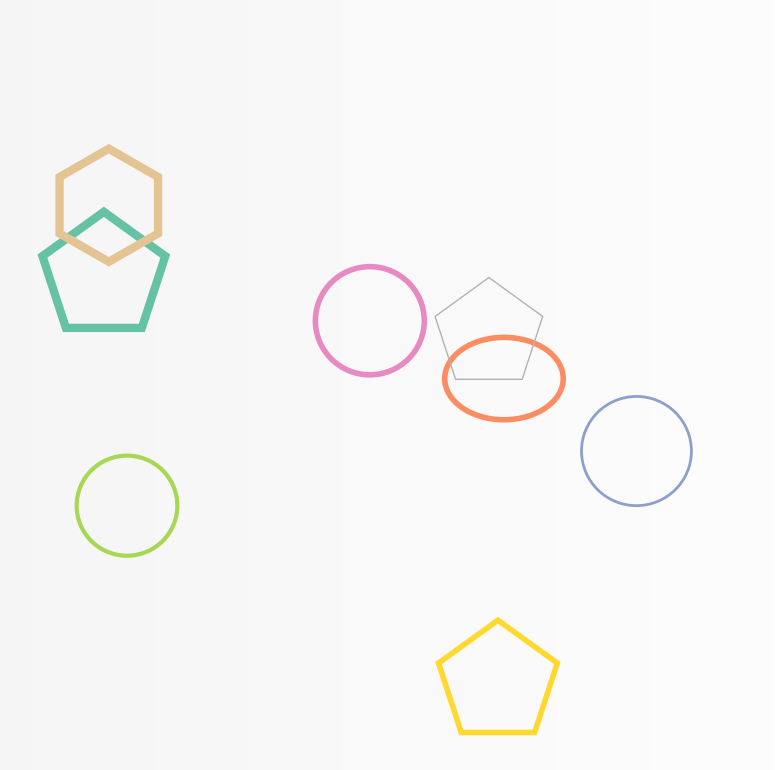[{"shape": "pentagon", "thickness": 3, "radius": 0.42, "center": [0.134, 0.642]}, {"shape": "oval", "thickness": 2, "radius": 0.38, "center": [0.65, 0.508]}, {"shape": "circle", "thickness": 1, "radius": 0.35, "center": [0.821, 0.414]}, {"shape": "circle", "thickness": 2, "radius": 0.35, "center": [0.477, 0.583]}, {"shape": "circle", "thickness": 1.5, "radius": 0.32, "center": [0.164, 0.343]}, {"shape": "pentagon", "thickness": 2, "radius": 0.4, "center": [0.642, 0.114]}, {"shape": "hexagon", "thickness": 3, "radius": 0.37, "center": [0.14, 0.733]}, {"shape": "pentagon", "thickness": 0.5, "radius": 0.37, "center": [0.631, 0.566]}]